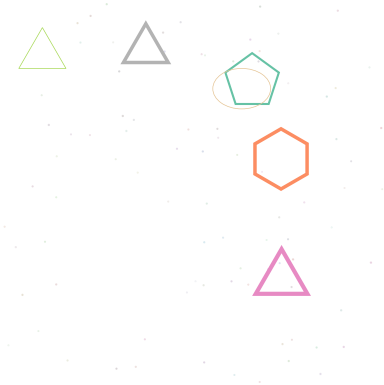[{"shape": "pentagon", "thickness": 1.5, "radius": 0.36, "center": [0.655, 0.789]}, {"shape": "hexagon", "thickness": 2.5, "radius": 0.39, "center": [0.73, 0.587]}, {"shape": "triangle", "thickness": 3, "radius": 0.39, "center": [0.731, 0.276]}, {"shape": "triangle", "thickness": 0.5, "radius": 0.35, "center": [0.11, 0.858]}, {"shape": "oval", "thickness": 0.5, "radius": 0.38, "center": [0.628, 0.77]}, {"shape": "triangle", "thickness": 2.5, "radius": 0.34, "center": [0.379, 0.871]}]